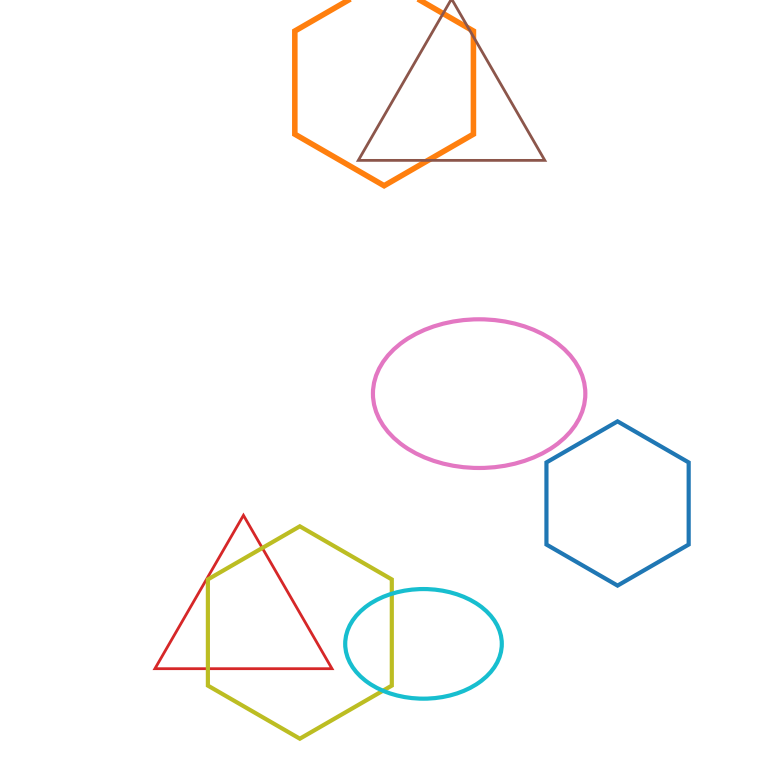[{"shape": "hexagon", "thickness": 1.5, "radius": 0.53, "center": [0.802, 0.346]}, {"shape": "hexagon", "thickness": 2, "radius": 0.67, "center": [0.499, 0.893]}, {"shape": "triangle", "thickness": 1, "radius": 0.66, "center": [0.316, 0.198]}, {"shape": "triangle", "thickness": 1, "radius": 0.7, "center": [0.586, 0.862]}, {"shape": "oval", "thickness": 1.5, "radius": 0.69, "center": [0.622, 0.489]}, {"shape": "hexagon", "thickness": 1.5, "radius": 0.69, "center": [0.389, 0.179]}, {"shape": "oval", "thickness": 1.5, "radius": 0.51, "center": [0.55, 0.164]}]